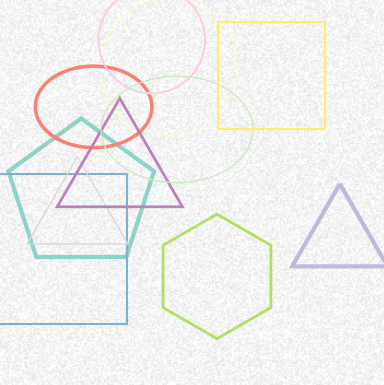[{"shape": "pentagon", "thickness": 3, "radius": 0.99, "center": [0.211, 0.493]}, {"shape": "circle", "thickness": 0.5, "radius": 0.88, "center": [0.439, 0.827]}, {"shape": "triangle", "thickness": 3, "radius": 0.71, "center": [0.883, 0.38]}, {"shape": "oval", "thickness": 2.5, "radius": 0.76, "center": [0.243, 0.722]}, {"shape": "square", "thickness": 1.5, "radius": 0.97, "center": [0.136, 0.353]}, {"shape": "hexagon", "thickness": 2, "radius": 0.81, "center": [0.564, 0.282]}, {"shape": "circle", "thickness": 1.5, "radius": 0.69, "center": [0.394, 0.896]}, {"shape": "triangle", "thickness": 1, "radius": 0.76, "center": [0.201, 0.442]}, {"shape": "triangle", "thickness": 2, "radius": 0.94, "center": [0.311, 0.557]}, {"shape": "oval", "thickness": 1, "radius": 0.99, "center": [0.46, 0.664]}, {"shape": "square", "thickness": 1.5, "radius": 0.7, "center": [0.705, 0.804]}]